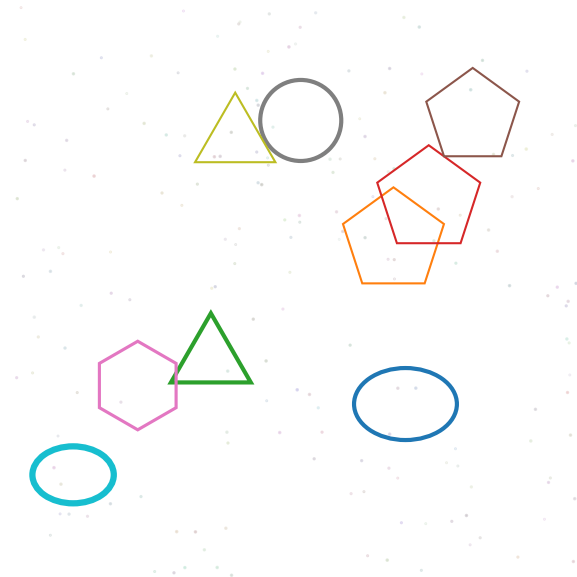[{"shape": "oval", "thickness": 2, "radius": 0.45, "center": [0.702, 0.299]}, {"shape": "pentagon", "thickness": 1, "radius": 0.46, "center": [0.681, 0.583]}, {"shape": "triangle", "thickness": 2, "radius": 0.4, "center": [0.365, 0.377]}, {"shape": "pentagon", "thickness": 1, "radius": 0.47, "center": [0.742, 0.654]}, {"shape": "pentagon", "thickness": 1, "radius": 0.42, "center": [0.819, 0.797]}, {"shape": "hexagon", "thickness": 1.5, "radius": 0.38, "center": [0.239, 0.332]}, {"shape": "circle", "thickness": 2, "radius": 0.35, "center": [0.521, 0.791]}, {"shape": "triangle", "thickness": 1, "radius": 0.4, "center": [0.407, 0.758]}, {"shape": "oval", "thickness": 3, "radius": 0.35, "center": [0.127, 0.177]}]